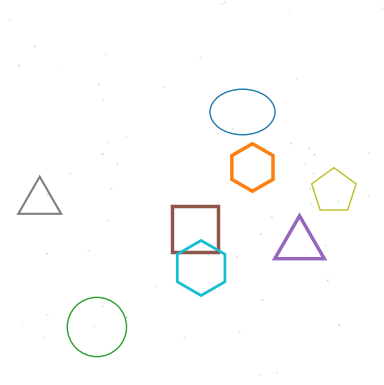[{"shape": "oval", "thickness": 1, "radius": 0.42, "center": [0.63, 0.709]}, {"shape": "hexagon", "thickness": 2.5, "radius": 0.31, "center": [0.656, 0.565]}, {"shape": "circle", "thickness": 1, "radius": 0.38, "center": [0.252, 0.151]}, {"shape": "triangle", "thickness": 2.5, "radius": 0.37, "center": [0.778, 0.365]}, {"shape": "square", "thickness": 2.5, "radius": 0.3, "center": [0.506, 0.406]}, {"shape": "triangle", "thickness": 1.5, "radius": 0.32, "center": [0.103, 0.477]}, {"shape": "pentagon", "thickness": 1, "radius": 0.3, "center": [0.867, 0.504]}, {"shape": "hexagon", "thickness": 2, "radius": 0.36, "center": [0.522, 0.304]}]